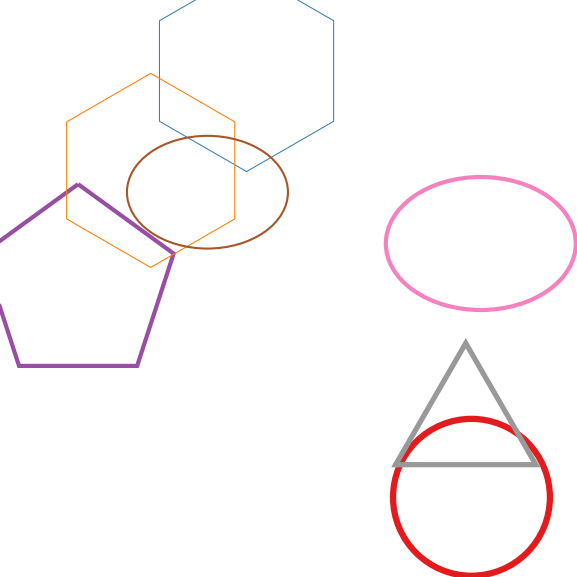[{"shape": "circle", "thickness": 3, "radius": 0.68, "center": [0.816, 0.138]}, {"shape": "hexagon", "thickness": 0.5, "radius": 0.87, "center": [0.427, 0.876]}, {"shape": "pentagon", "thickness": 2, "radius": 0.87, "center": [0.135, 0.506]}, {"shape": "hexagon", "thickness": 0.5, "radius": 0.84, "center": [0.261, 0.704]}, {"shape": "oval", "thickness": 1, "radius": 0.7, "center": [0.359, 0.666]}, {"shape": "oval", "thickness": 2, "radius": 0.82, "center": [0.833, 0.577]}, {"shape": "triangle", "thickness": 2.5, "radius": 0.7, "center": [0.806, 0.265]}]